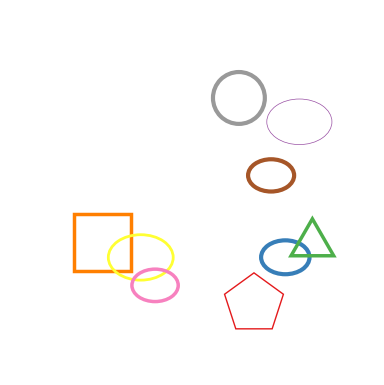[{"shape": "pentagon", "thickness": 1, "radius": 0.4, "center": [0.66, 0.211]}, {"shape": "oval", "thickness": 3, "radius": 0.31, "center": [0.741, 0.332]}, {"shape": "triangle", "thickness": 2.5, "radius": 0.32, "center": [0.811, 0.368]}, {"shape": "oval", "thickness": 0.5, "radius": 0.42, "center": [0.778, 0.684]}, {"shape": "square", "thickness": 2.5, "radius": 0.37, "center": [0.265, 0.371]}, {"shape": "oval", "thickness": 2, "radius": 0.42, "center": [0.366, 0.331]}, {"shape": "oval", "thickness": 3, "radius": 0.3, "center": [0.704, 0.544]}, {"shape": "oval", "thickness": 2.5, "radius": 0.3, "center": [0.403, 0.259]}, {"shape": "circle", "thickness": 3, "radius": 0.34, "center": [0.621, 0.746]}]